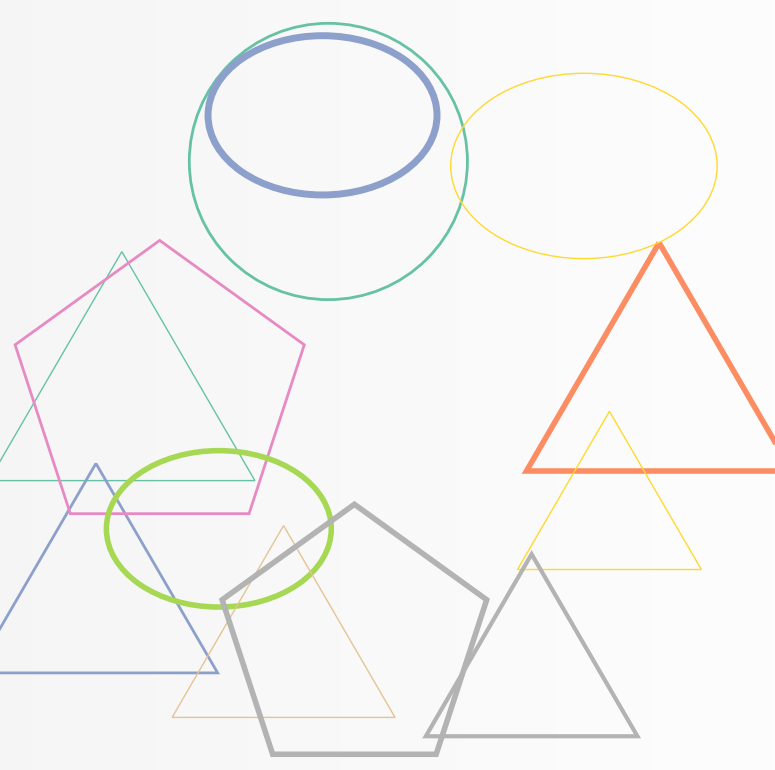[{"shape": "triangle", "thickness": 0.5, "radius": 0.99, "center": [0.157, 0.475]}, {"shape": "circle", "thickness": 1, "radius": 0.9, "center": [0.424, 0.79]}, {"shape": "triangle", "thickness": 2, "radius": 0.99, "center": [0.85, 0.487]}, {"shape": "oval", "thickness": 2.5, "radius": 0.74, "center": [0.416, 0.85]}, {"shape": "triangle", "thickness": 1, "radius": 0.91, "center": [0.124, 0.217]}, {"shape": "pentagon", "thickness": 1, "radius": 0.98, "center": [0.206, 0.492]}, {"shape": "oval", "thickness": 2, "radius": 0.73, "center": [0.282, 0.313]}, {"shape": "triangle", "thickness": 0.5, "radius": 0.68, "center": [0.786, 0.329]}, {"shape": "oval", "thickness": 0.5, "radius": 0.86, "center": [0.753, 0.784]}, {"shape": "triangle", "thickness": 0.5, "radius": 0.83, "center": [0.366, 0.151]}, {"shape": "triangle", "thickness": 1.5, "radius": 0.79, "center": [0.686, 0.123]}, {"shape": "pentagon", "thickness": 2, "radius": 0.9, "center": [0.457, 0.166]}]